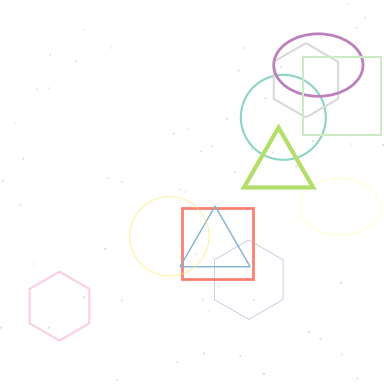[{"shape": "circle", "thickness": 1.5, "radius": 0.55, "center": [0.736, 0.695]}, {"shape": "oval", "thickness": 0.5, "radius": 0.52, "center": [0.882, 0.463]}, {"shape": "hexagon", "thickness": 0.5, "radius": 0.52, "center": [0.646, 0.274]}, {"shape": "square", "thickness": 2, "radius": 0.46, "center": [0.565, 0.368]}, {"shape": "triangle", "thickness": 1, "radius": 0.53, "center": [0.559, 0.36]}, {"shape": "triangle", "thickness": 3, "radius": 0.52, "center": [0.724, 0.565]}, {"shape": "hexagon", "thickness": 1.5, "radius": 0.45, "center": [0.154, 0.205]}, {"shape": "hexagon", "thickness": 1.5, "radius": 0.48, "center": [0.795, 0.792]}, {"shape": "oval", "thickness": 2, "radius": 0.58, "center": [0.827, 0.831]}, {"shape": "square", "thickness": 1.5, "radius": 0.51, "center": [0.888, 0.751]}, {"shape": "circle", "thickness": 0.5, "radius": 0.51, "center": [0.44, 0.386]}]